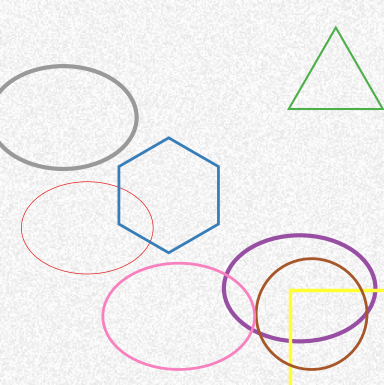[{"shape": "oval", "thickness": 0.5, "radius": 0.86, "center": [0.227, 0.408]}, {"shape": "hexagon", "thickness": 2, "radius": 0.75, "center": [0.438, 0.493]}, {"shape": "triangle", "thickness": 1.5, "radius": 0.71, "center": [0.872, 0.787]}, {"shape": "oval", "thickness": 3, "radius": 0.98, "center": [0.778, 0.251]}, {"shape": "square", "thickness": 2.5, "radius": 0.72, "center": [0.897, 0.104]}, {"shape": "circle", "thickness": 2, "radius": 0.72, "center": [0.809, 0.184]}, {"shape": "oval", "thickness": 2, "radius": 0.99, "center": [0.464, 0.178]}, {"shape": "oval", "thickness": 3, "radius": 0.95, "center": [0.164, 0.695]}]